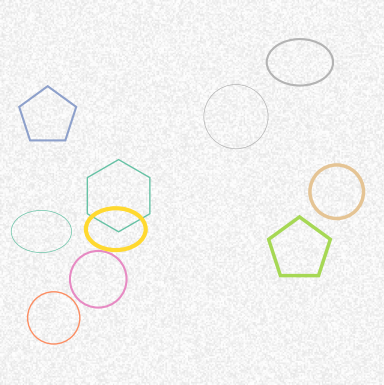[{"shape": "oval", "thickness": 0.5, "radius": 0.39, "center": [0.108, 0.399]}, {"shape": "hexagon", "thickness": 1, "radius": 0.47, "center": [0.308, 0.492]}, {"shape": "circle", "thickness": 1, "radius": 0.34, "center": [0.139, 0.174]}, {"shape": "pentagon", "thickness": 1.5, "radius": 0.39, "center": [0.124, 0.698]}, {"shape": "circle", "thickness": 1.5, "radius": 0.37, "center": [0.255, 0.275]}, {"shape": "pentagon", "thickness": 2.5, "radius": 0.42, "center": [0.778, 0.352]}, {"shape": "oval", "thickness": 3, "radius": 0.39, "center": [0.301, 0.405]}, {"shape": "circle", "thickness": 2.5, "radius": 0.35, "center": [0.875, 0.502]}, {"shape": "circle", "thickness": 0.5, "radius": 0.42, "center": [0.613, 0.697]}, {"shape": "oval", "thickness": 1.5, "radius": 0.43, "center": [0.779, 0.838]}]